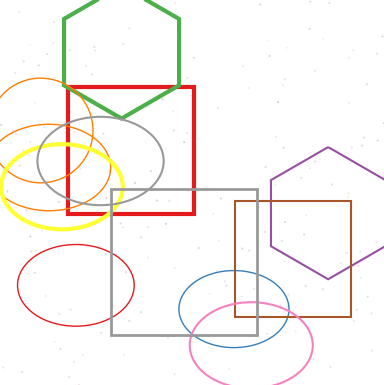[{"shape": "oval", "thickness": 1, "radius": 0.76, "center": [0.197, 0.259]}, {"shape": "square", "thickness": 3, "radius": 0.82, "center": [0.34, 0.609]}, {"shape": "oval", "thickness": 1, "radius": 0.71, "center": [0.608, 0.197]}, {"shape": "hexagon", "thickness": 3, "radius": 0.86, "center": [0.316, 0.865]}, {"shape": "hexagon", "thickness": 1.5, "radius": 0.86, "center": [0.852, 0.446]}, {"shape": "circle", "thickness": 1, "radius": 0.68, "center": [0.106, 0.661]}, {"shape": "oval", "thickness": 1, "radius": 0.8, "center": [0.127, 0.565]}, {"shape": "oval", "thickness": 3, "radius": 0.79, "center": [0.161, 0.515]}, {"shape": "square", "thickness": 1.5, "radius": 0.75, "center": [0.761, 0.328]}, {"shape": "oval", "thickness": 1.5, "radius": 0.8, "center": [0.653, 0.103]}, {"shape": "oval", "thickness": 1.5, "radius": 0.82, "center": [0.261, 0.582]}, {"shape": "square", "thickness": 2, "radius": 0.95, "center": [0.478, 0.319]}]